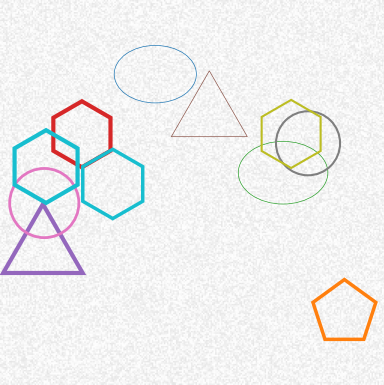[{"shape": "oval", "thickness": 0.5, "radius": 0.53, "center": [0.403, 0.807]}, {"shape": "pentagon", "thickness": 2.5, "radius": 0.43, "center": [0.895, 0.188]}, {"shape": "oval", "thickness": 0.5, "radius": 0.58, "center": [0.735, 0.551]}, {"shape": "hexagon", "thickness": 3, "radius": 0.43, "center": [0.213, 0.651]}, {"shape": "triangle", "thickness": 3, "radius": 0.6, "center": [0.111, 0.351]}, {"shape": "triangle", "thickness": 0.5, "radius": 0.57, "center": [0.544, 0.702]}, {"shape": "circle", "thickness": 2, "radius": 0.45, "center": [0.115, 0.473]}, {"shape": "circle", "thickness": 1.5, "radius": 0.42, "center": [0.8, 0.628]}, {"shape": "hexagon", "thickness": 1.5, "radius": 0.44, "center": [0.756, 0.652]}, {"shape": "hexagon", "thickness": 3, "radius": 0.47, "center": [0.12, 0.567]}, {"shape": "hexagon", "thickness": 2.5, "radius": 0.45, "center": [0.293, 0.522]}]